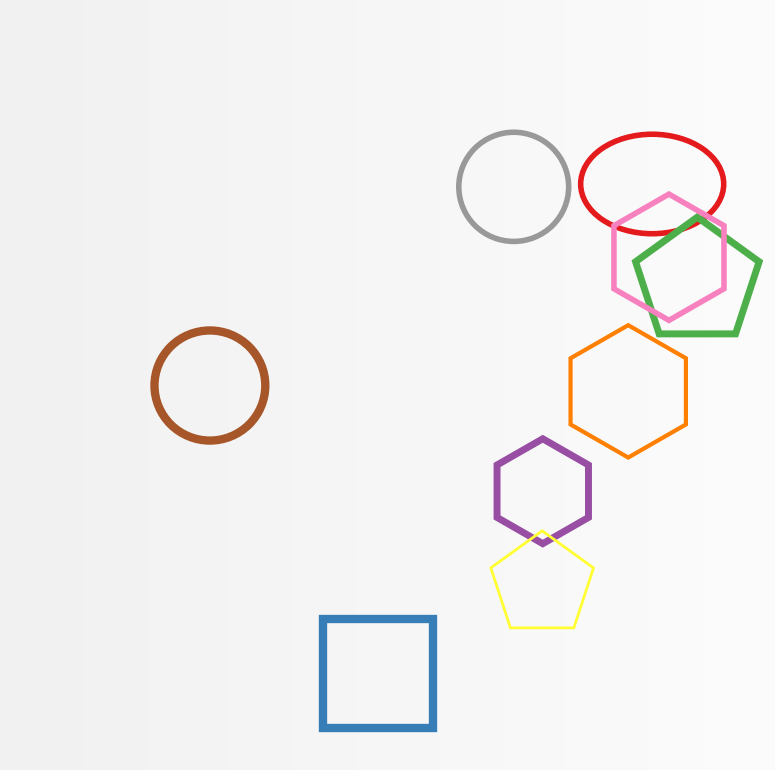[{"shape": "oval", "thickness": 2, "radius": 0.46, "center": [0.842, 0.761]}, {"shape": "square", "thickness": 3, "radius": 0.36, "center": [0.488, 0.125]}, {"shape": "pentagon", "thickness": 2.5, "radius": 0.42, "center": [0.9, 0.634]}, {"shape": "hexagon", "thickness": 2.5, "radius": 0.34, "center": [0.7, 0.362]}, {"shape": "hexagon", "thickness": 1.5, "radius": 0.43, "center": [0.811, 0.492]}, {"shape": "pentagon", "thickness": 1, "radius": 0.35, "center": [0.7, 0.241]}, {"shape": "circle", "thickness": 3, "radius": 0.36, "center": [0.271, 0.499]}, {"shape": "hexagon", "thickness": 2, "radius": 0.41, "center": [0.863, 0.666]}, {"shape": "circle", "thickness": 2, "radius": 0.35, "center": [0.663, 0.757]}]